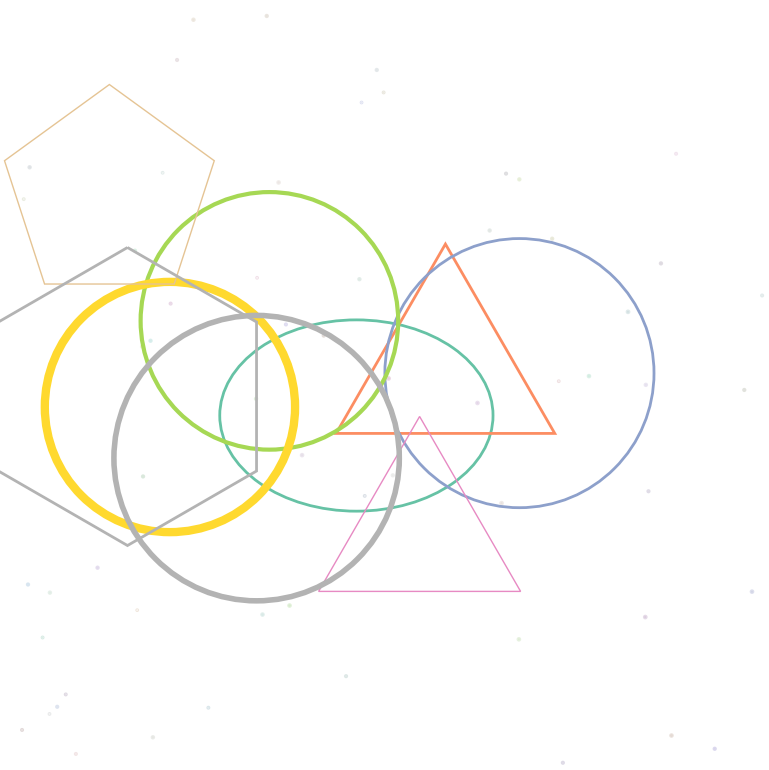[{"shape": "oval", "thickness": 1, "radius": 0.89, "center": [0.463, 0.46]}, {"shape": "triangle", "thickness": 1, "radius": 0.82, "center": [0.578, 0.519]}, {"shape": "circle", "thickness": 1, "radius": 0.87, "center": [0.675, 0.515]}, {"shape": "triangle", "thickness": 0.5, "radius": 0.76, "center": [0.545, 0.308]}, {"shape": "circle", "thickness": 1.5, "radius": 0.84, "center": [0.35, 0.583]}, {"shape": "circle", "thickness": 3, "radius": 0.81, "center": [0.221, 0.471]}, {"shape": "pentagon", "thickness": 0.5, "radius": 0.72, "center": [0.142, 0.747]}, {"shape": "hexagon", "thickness": 1, "radius": 0.97, "center": [0.166, 0.485]}, {"shape": "circle", "thickness": 2, "radius": 0.93, "center": [0.333, 0.405]}]